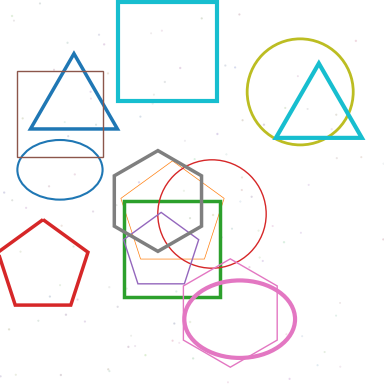[{"shape": "triangle", "thickness": 2.5, "radius": 0.65, "center": [0.192, 0.73]}, {"shape": "oval", "thickness": 1.5, "radius": 0.55, "center": [0.156, 0.559]}, {"shape": "pentagon", "thickness": 0.5, "radius": 0.7, "center": [0.448, 0.441]}, {"shape": "square", "thickness": 2.5, "radius": 0.62, "center": [0.448, 0.353]}, {"shape": "pentagon", "thickness": 2.5, "radius": 0.61, "center": [0.112, 0.307]}, {"shape": "circle", "thickness": 1, "radius": 0.7, "center": [0.551, 0.444]}, {"shape": "pentagon", "thickness": 1, "radius": 0.51, "center": [0.419, 0.346]}, {"shape": "square", "thickness": 1, "radius": 0.56, "center": [0.155, 0.704]}, {"shape": "hexagon", "thickness": 1, "radius": 0.7, "center": [0.598, 0.187]}, {"shape": "oval", "thickness": 3, "radius": 0.72, "center": [0.623, 0.171]}, {"shape": "hexagon", "thickness": 2.5, "radius": 0.65, "center": [0.41, 0.478]}, {"shape": "circle", "thickness": 2, "radius": 0.69, "center": [0.78, 0.761]}, {"shape": "triangle", "thickness": 3, "radius": 0.64, "center": [0.828, 0.706]}, {"shape": "square", "thickness": 3, "radius": 0.64, "center": [0.434, 0.866]}]